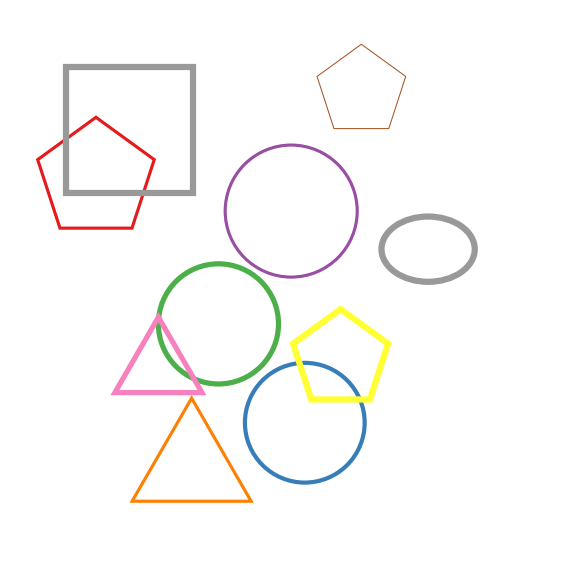[{"shape": "pentagon", "thickness": 1.5, "radius": 0.53, "center": [0.166, 0.69]}, {"shape": "circle", "thickness": 2, "radius": 0.52, "center": [0.528, 0.267]}, {"shape": "circle", "thickness": 2.5, "radius": 0.52, "center": [0.378, 0.438]}, {"shape": "circle", "thickness": 1.5, "radius": 0.57, "center": [0.504, 0.634]}, {"shape": "triangle", "thickness": 1.5, "radius": 0.59, "center": [0.332, 0.191]}, {"shape": "pentagon", "thickness": 3, "radius": 0.43, "center": [0.59, 0.377]}, {"shape": "pentagon", "thickness": 0.5, "radius": 0.4, "center": [0.626, 0.842]}, {"shape": "triangle", "thickness": 2.5, "radius": 0.44, "center": [0.274, 0.363]}, {"shape": "square", "thickness": 3, "radius": 0.55, "center": [0.225, 0.774]}, {"shape": "oval", "thickness": 3, "radius": 0.4, "center": [0.741, 0.568]}]